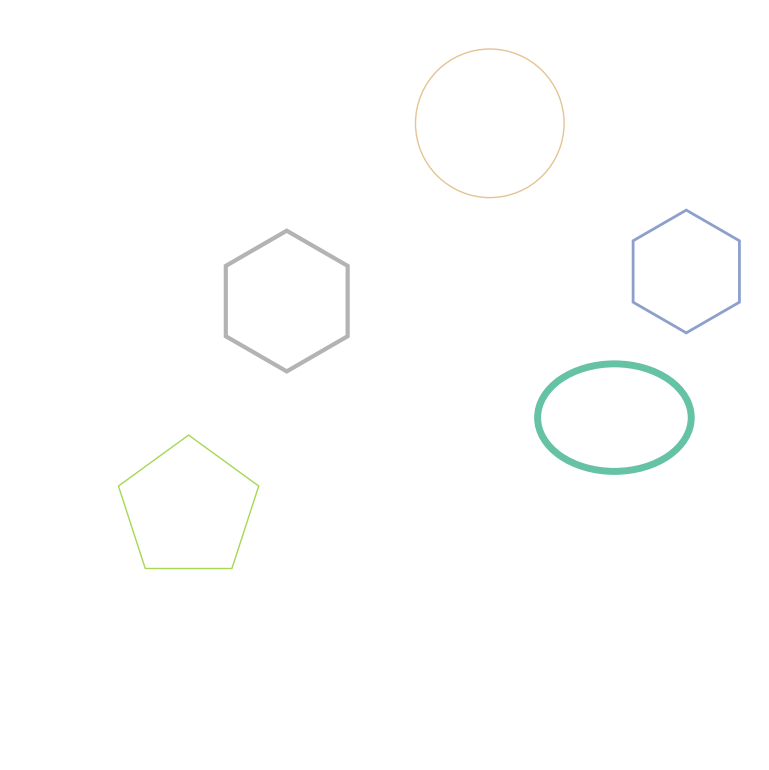[{"shape": "oval", "thickness": 2.5, "radius": 0.5, "center": [0.798, 0.458]}, {"shape": "hexagon", "thickness": 1, "radius": 0.4, "center": [0.891, 0.647]}, {"shape": "pentagon", "thickness": 0.5, "radius": 0.48, "center": [0.245, 0.339]}, {"shape": "circle", "thickness": 0.5, "radius": 0.48, "center": [0.636, 0.84]}, {"shape": "hexagon", "thickness": 1.5, "radius": 0.46, "center": [0.372, 0.609]}]